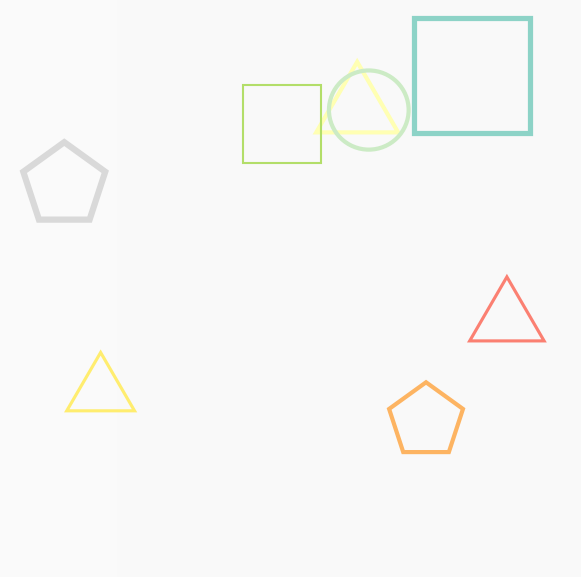[{"shape": "square", "thickness": 2.5, "radius": 0.5, "center": [0.812, 0.869]}, {"shape": "triangle", "thickness": 2, "radius": 0.41, "center": [0.615, 0.811]}, {"shape": "triangle", "thickness": 1.5, "radius": 0.37, "center": [0.872, 0.446]}, {"shape": "pentagon", "thickness": 2, "radius": 0.33, "center": [0.733, 0.27]}, {"shape": "square", "thickness": 1, "radius": 0.34, "center": [0.486, 0.784]}, {"shape": "pentagon", "thickness": 3, "radius": 0.37, "center": [0.111, 0.679]}, {"shape": "circle", "thickness": 2, "radius": 0.34, "center": [0.634, 0.809]}, {"shape": "triangle", "thickness": 1.5, "radius": 0.34, "center": [0.173, 0.321]}]